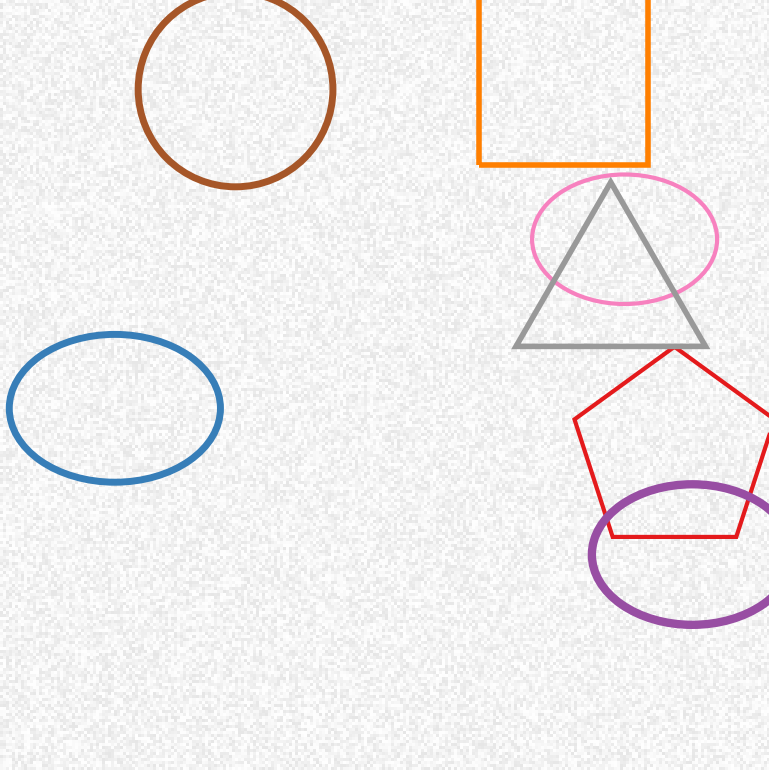[{"shape": "pentagon", "thickness": 1.5, "radius": 0.68, "center": [0.876, 0.413]}, {"shape": "oval", "thickness": 2.5, "radius": 0.69, "center": [0.149, 0.47]}, {"shape": "oval", "thickness": 3, "radius": 0.65, "center": [0.899, 0.28]}, {"shape": "square", "thickness": 2, "radius": 0.55, "center": [0.732, 0.896]}, {"shape": "circle", "thickness": 2.5, "radius": 0.63, "center": [0.306, 0.884]}, {"shape": "oval", "thickness": 1.5, "radius": 0.6, "center": [0.811, 0.689]}, {"shape": "triangle", "thickness": 2, "radius": 0.71, "center": [0.793, 0.621]}]